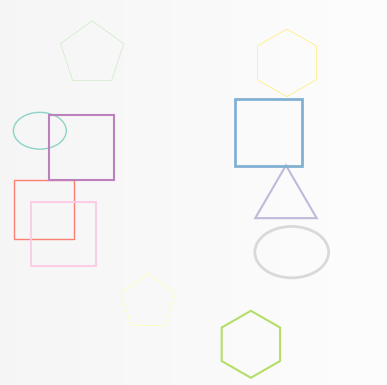[{"shape": "oval", "thickness": 1, "radius": 0.34, "center": [0.103, 0.66]}, {"shape": "pentagon", "thickness": 0.5, "radius": 0.37, "center": [0.382, 0.215]}, {"shape": "triangle", "thickness": 1.5, "radius": 0.46, "center": [0.738, 0.479]}, {"shape": "square", "thickness": 1, "radius": 0.38, "center": [0.113, 0.455]}, {"shape": "square", "thickness": 2, "radius": 0.43, "center": [0.694, 0.656]}, {"shape": "hexagon", "thickness": 1.5, "radius": 0.43, "center": [0.647, 0.106]}, {"shape": "square", "thickness": 1.5, "radius": 0.42, "center": [0.163, 0.391]}, {"shape": "oval", "thickness": 2, "radius": 0.48, "center": [0.753, 0.345]}, {"shape": "square", "thickness": 1.5, "radius": 0.42, "center": [0.211, 0.617]}, {"shape": "pentagon", "thickness": 0.5, "radius": 0.43, "center": [0.238, 0.86]}, {"shape": "hexagon", "thickness": 0.5, "radius": 0.44, "center": [0.74, 0.837]}]